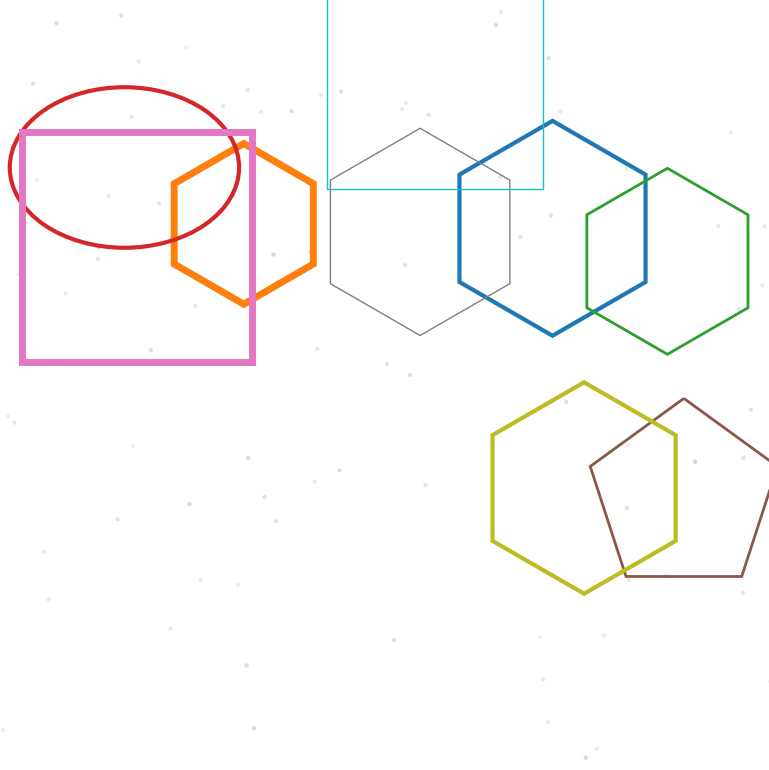[{"shape": "hexagon", "thickness": 1.5, "radius": 0.7, "center": [0.718, 0.704]}, {"shape": "hexagon", "thickness": 2.5, "radius": 0.52, "center": [0.317, 0.709]}, {"shape": "hexagon", "thickness": 1, "radius": 0.6, "center": [0.867, 0.661]}, {"shape": "oval", "thickness": 1.5, "radius": 0.74, "center": [0.162, 0.782]}, {"shape": "pentagon", "thickness": 1, "radius": 0.64, "center": [0.888, 0.355]}, {"shape": "square", "thickness": 2.5, "radius": 0.75, "center": [0.178, 0.679]}, {"shape": "hexagon", "thickness": 0.5, "radius": 0.67, "center": [0.546, 0.699]}, {"shape": "hexagon", "thickness": 1.5, "radius": 0.69, "center": [0.759, 0.366]}, {"shape": "square", "thickness": 0.5, "radius": 0.7, "center": [0.564, 0.895]}]